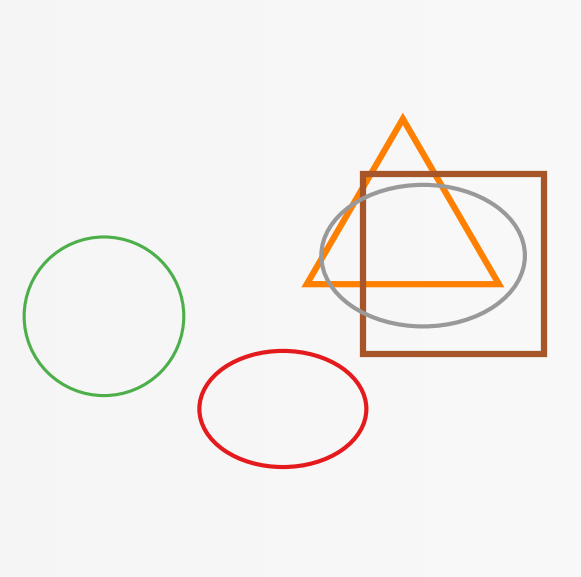[{"shape": "oval", "thickness": 2, "radius": 0.72, "center": [0.487, 0.291]}, {"shape": "circle", "thickness": 1.5, "radius": 0.69, "center": [0.179, 0.451]}, {"shape": "triangle", "thickness": 3, "radius": 0.95, "center": [0.693, 0.602]}, {"shape": "square", "thickness": 3, "radius": 0.78, "center": [0.78, 0.542]}, {"shape": "oval", "thickness": 2, "radius": 0.88, "center": [0.728, 0.556]}]